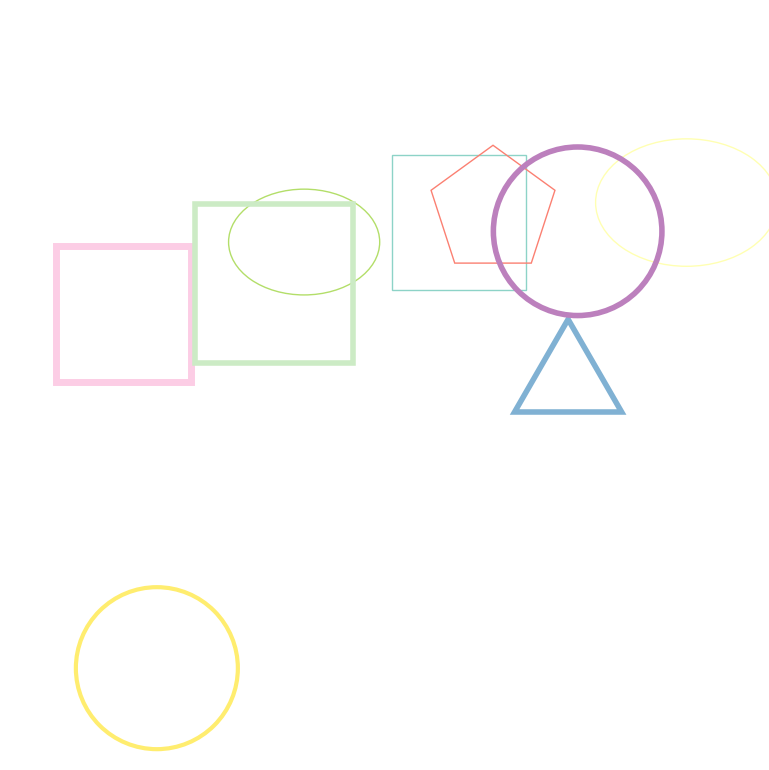[{"shape": "square", "thickness": 0.5, "radius": 0.44, "center": [0.596, 0.711]}, {"shape": "oval", "thickness": 0.5, "radius": 0.59, "center": [0.892, 0.737]}, {"shape": "pentagon", "thickness": 0.5, "radius": 0.42, "center": [0.64, 0.727]}, {"shape": "triangle", "thickness": 2, "radius": 0.4, "center": [0.738, 0.505]}, {"shape": "oval", "thickness": 0.5, "radius": 0.49, "center": [0.395, 0.686]}, {"shape": "square", "thickness": 2.5, "radius": 0.44, "center": [0.16, 0.592]}, {"shape": "circle", "thickness": 2, "radius": 0.55, "center": [0.75, 0.7]}, {"shape": "square", "thickness": 2, "radius": 0.52, "center": [0.356, 0.632]}, {"shape": "circle", "thickness": 1.5, "radius": 0.53, "center": [0.204, 0.132]}]